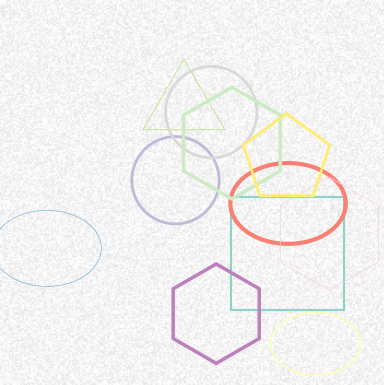[{"shape": "square", "thickness": 1.5, "radius": 0.73, "center": [0.746, 0.341]}, {"shape": "oval", "thickness": 1, "radius": 0.58, "center": [0.819, 0.107]}, {"shape": "circle", "thickness": 2, "radius": 0.57, "center": [0.456, 0.532]}, {"shape": "oval", "thickness": 3, "radius": 0.75, "center": [0.748, 0.472]}, {"shape": "oval", "thickness": 0.5, "radius": 0.71, "center": [0.122, 0.355]}, {"shape": "triangle", "thickness": 0.5, "radius": 0.61, "center": [0.478, 0.724]}, {"shape": "hexagon", "thickness": 0.5, "radius": 0.73, "center": [0.855, 0.393]}, {"shape": "circle", "thickness": 2, "radius": 0.59, "center": [0.549, 0.709]}, {"shape": "hexagon", "thickness": 2.5, "radius": 0.65, "center": [0.562, 0.185]}, {"shape": "hexagon", "thickness": 2.5, "radius": 0.73, "center": [0.602, 0.628]}, {"shape": "pentagon", "thickness": 2, "radius": 0.59, "center": [0.744, 0.587]}]